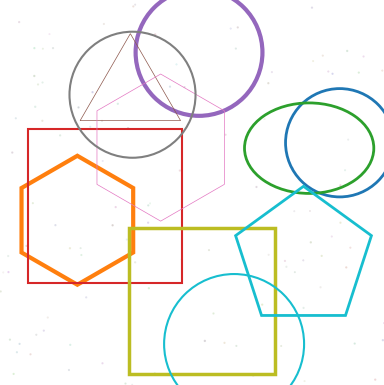[{"shape": "circle", "thickness": 2, "radius": 0.7, "center": [0.882, 0.629]}, {"shape": "hexagon", "thickness": 3, "radius": 0.84, "center": [0.201, 0.428]}, {"shape": "oval", "thickness": 2, "radius": 0.84, "center": [0.803, 0.615]}, {"shape": "square", "thickness": 1.5, "radius": 1.0, "center": [0.273, 0.466]}, {"shape": "circle", "thickness": 3, "radius": 0.82, "center": [0.517, 0.864]}, {"shape": "triangle", "thickness": 0.5, "radius": 0.75, "center": [0.339, 0.762]}, {"shape": "hexagon", "thickness": 0.5, "radius": 0.96, "center": [0.417, 0.617]}, {"shape": "circle", "thickness": 1.5, "radius": 0.82, "center": [0.344, 0.754]}, {"shape": "square", "thickness": 2.5, "radius": 0.95, "center": [0.526, 0.217]}, {"shape": "circle", "thickness": 1.5, "radius": 0.91, "center": [0.608, 0.106]}, {"shape": "pentagon", "thickness": 2, "radius": 0.93, "center": [0.788, 0.331]}]